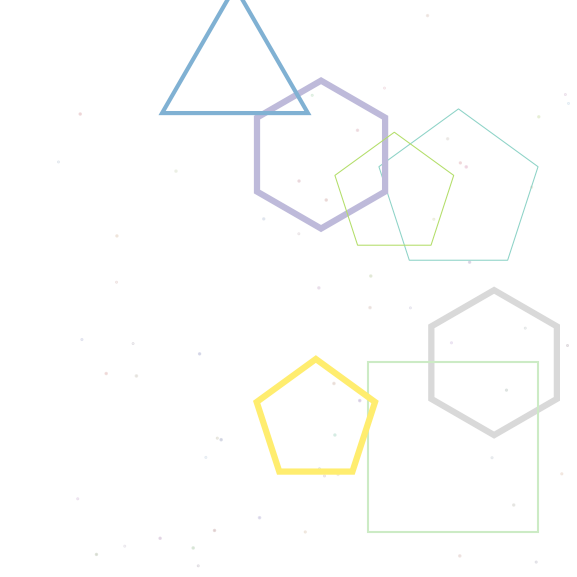[{"shape": "pentagon", "thickness": 0.5, "radius": 0.72, "center": [0.794, 0.666]}, {"shape": "hexagon", "thickness": 3, "radius": 0.64, "center": [0.556, 0.731]}, {"shape": "triangle", "thickness": 2, "radius": 0.73, "center": [0.407, 0.876]}, {"shape": "pentagon", "thickness": 0.5, "radius": 0.54, "center": [0.683, 0.662]}, {"shape": "hexagon", "thickness": 3, "radius": 0.63, "center": [0.856, 0.371]}, {"shape": "square", "thickness": 1, "radius": 0.73, "center": [0.785, 0.225]}, {"shape": "pentagon", "thickness": 3, "radius": 0.54, "center": [0.547, 0.27]}]